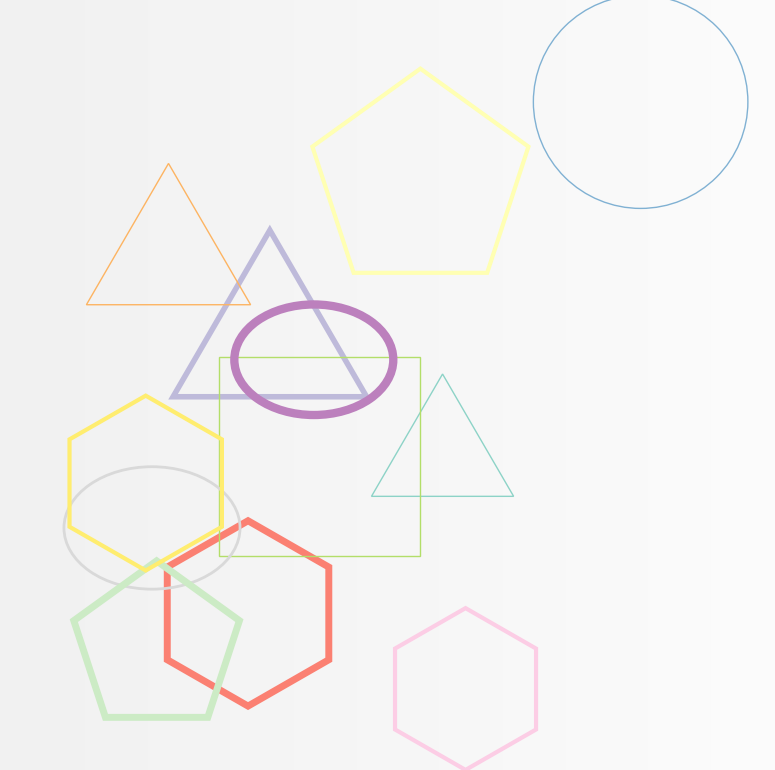[{"shape": "triangle", "thickness": 0.5, "radius": 0.53, "center": [0.571, 0.408]}, {"shape": "pentagon", "thickness": 1.5, "radius": 0.73, "center": [0.542, 0.764]}, {"shape": "triangle", "thickness": 2, "radius": 0.72, "center": [0.348, 0.557]}, {"shape": "hexagon", "thickness": 2.5, "radius": 0.6, "center": [0.32, 0.203]}, {"shape": "circle", "thickness": 0.5, "radius": 0.69, "center": [0.827, 0.868]}, {"shape": "triangle", "thickness": 0.5, "radius": 0.61, "center": [0.217, 0.665]}, {"shape": "square", "thickness": 0.5, "radius": 0.65, "center": [0.412, 0.407]}, {"shape": "hexagon", "thickness": 1.5, "radius": 0.53, "center": [0.601, 0.105]}, {"shape": "oval", "thickness": 1, "radius": 0.57, "center": [0.196, 0.314]}, {"shape": "oval", "thickness": 3, "radius": 0.51, "center": [0.405, 0.533]}, {"shape": "pentagon", "thickness": 2.5, "radius": 0.56, "center": [0.202, 0.159]}, {"shape": "hexagon", "thickness": 1.5, "radius": 0.57, "center": [0.188, 0.373]}]